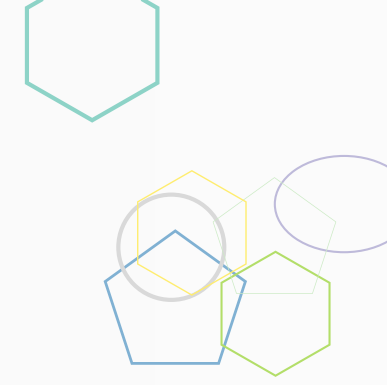[{"shape": "hexagon", "thickness": 3, "radius": 0.97, "center": [0.238, 0.882]}, {"shape": "oval", "thickness": 1.5, "radius": 0.89, "center": [0.888, 0.47]}, {"shape": "pentagon", "thickness": 2, "radius": 0.95, "center": [0.452, 0.21]}, {"shape": "hexagon", "thickness": 1.5, "radius": 0.8, "center": [0.711, 0.185]}, {"shape": "circle", "thickness": 3, "radius": 0.68, "center": [0.442, 0.358]}, {"shape": "pentagon", "thickness": 0.5, "radius": 0.83, "center": [0.708, 0.372]}, {"shape": "hexagon", "thickness": 1, "radius": 0.81, "center": [0.495, 0.395]}]